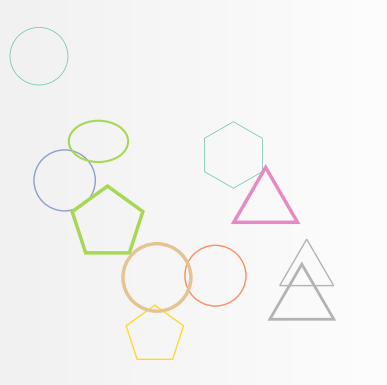[{"shape": "circle", "thickness": 0.5, "radius": 0.37, "center": [0.101, 0.854]}, {"shape": "hexagon", "thickness": 0.5, "radius": 0.43, "center": [0.602, 0.597]}, {"shape": "circle", "thickness": 1, "radius": 0.39, "center": [0.556, 0.284]}, {"shape": "circle", "thickness": 1, "radius": 0.4, "center": [0.167, 0.531]}, {"shape": "triangle", "thickness": 2.5, "radius": 0.48, "center": [0.686, 0.47]}, {"shape": "pentagon", "thickness": 2.5, "radius": 0.48, "center": [0.277, 0.421]}, {"shape": "oval", "thickness": 1.5, "radius": 0.38, "center": [0.254, 0.633]}, {"shape": "pentagon", "thickness": 1, "radius": 0.39, "center": [0.4, 0.13]}, {"shape": "circle", "thickness": 2.5, "radius": 0.44, "center": [0.405, 0.279]}, {"shape": "triangle", "thickness": 2, "radius": 0.48, "center": [0.779, 0.218]}, {"shape": "triangle", "thickness": 1, "radius": 0.4, "center": [0.791, 0.298]}]